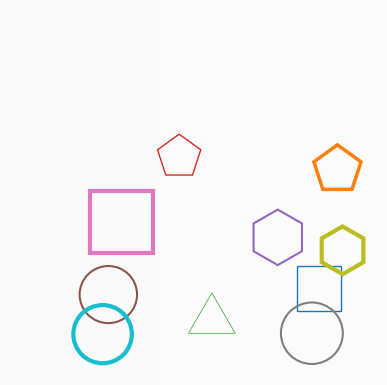[{"shape": "square", "thickness": 1, "radius": 0.29, "center": [0.823, 0.251]}, {"shape": "pentagon", "thickness": 2.5, "radius": 0.32, "center": [0.871, 0.56]}, {"shape": "triangle", "thickness": 0.5, "radius": 0.35, "center": [0.547, 0.169]}, {"shape": "pentagon", "thickness": 1, "radius": 0.29, "center": [0.462, 0.593]}, {"shape": "hexagon", "thickness": 1.5, "radius": 0.36, "center": [0.717, 0.384]}, {"shape": "circle", "thickness": 1.5, "radius": 0.37, "center": [0.28, 0.235]}, {"shape": "square", "thickness": 3, "radius": 0.4, "center": [0.314, 0.423]}, {"shape": "circle", "thickness": 1.5, "radius": 0.4, "center": [0.805, 0.134]}, {"shape": "hexagon", "thickness": 3, "radius": 0.31, "center": [0.884, 0.35]}, {"shape": "circle", "thickness": 3, "radius": 0.38, "center": [0.265, 0.132]}]